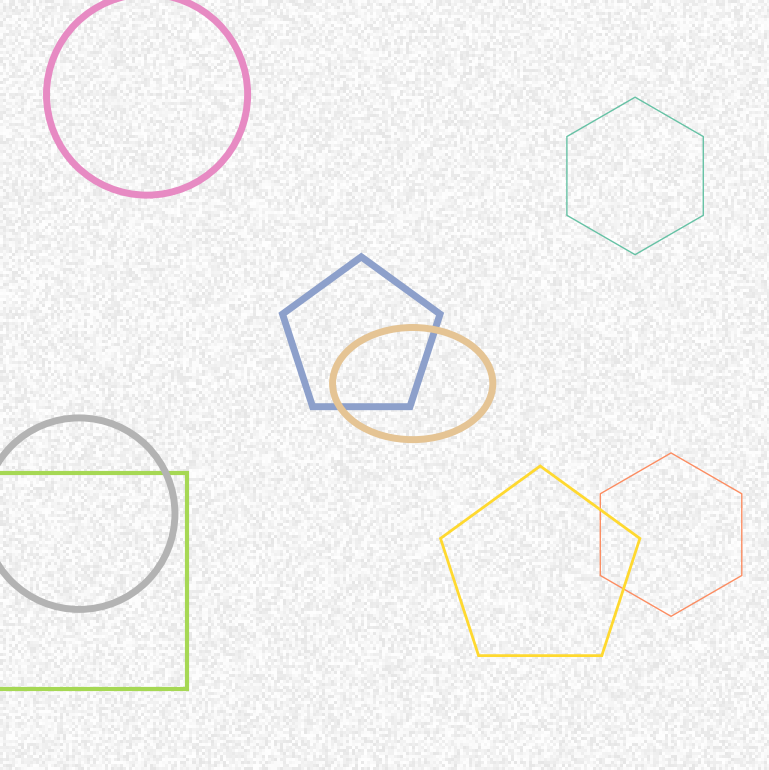[{"shape": "hexagon", "thickness": 0.5, "radius": 0.51, "center": [0.825, 0.772]}, {"shape": "hexagon", "thickness": 0.5, "radius": 0.53, "center": [0.871, 0.306]}, {"shape": "pentagon", "thickness": 2.5, "radius": 0.54, "center": [0.469, 0.559]}, {"shape": "circle", "thickness": 2.5, "radius": 0.65, "center": [0.191, 0.877]}, {"shape": "square", "thickness": 1.5, "radius": 0.7, "center": [0.102, 0.245]}, {"shape": "pentagon", "thickness": 1, "radius": 0.68, "center": [0.702, 0.259]}, {"shape": "oval", "thickness": 2.5, "radius": 0.52, "center": [0.536, 0.502]}, {"shape": "circle", "thickness": 2.5, "radius": 0.62, "center": [0.103, 0.333]}]